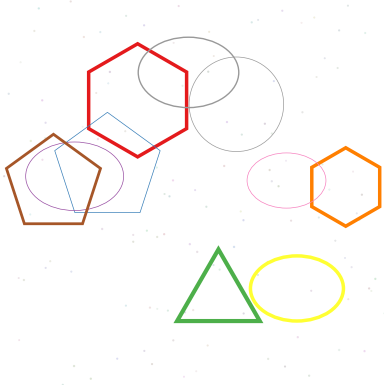[{"shape": "hexagon", "thickness": 2.5, "radius": 0.73, "center": [0.357, 0.739]}, {"shape": "pentagon", "thickness": 0.5, "radius": 0.72, "center": [0.279, 0.564]}, {"shape": "triangle", "thickness": 3, "radius": 0.62, "center": [0.567, 0.228]}, {"shape": "oval", "thickness": 0.5, "radius": 0.64, "center": [0.194, 0.542]}, {"shape": "hexagon", "thickness": 2.5, "radius": 0.51, "center": [0.898, 0.514]}, {"shape": "oval", "thickness": 2.5, "radius": 0.6, "center": [0.771, 0.251]}, {"shape": "pentagon", "thickness": 2, "radius": 0.64, "center": [0.139, 0.523]}, {"shape": "oval", "thickness": 0.5, "radius": 0.51, "center": [0.744, 0.531]}, {"shape": "circle", "thickness": 0.5, "radius": 0.61, "center": [0.614, 0.729]}, {"shape": "oval", "thickness": 1, "radius": 0.65, "center": [0.49, 0.812]}]